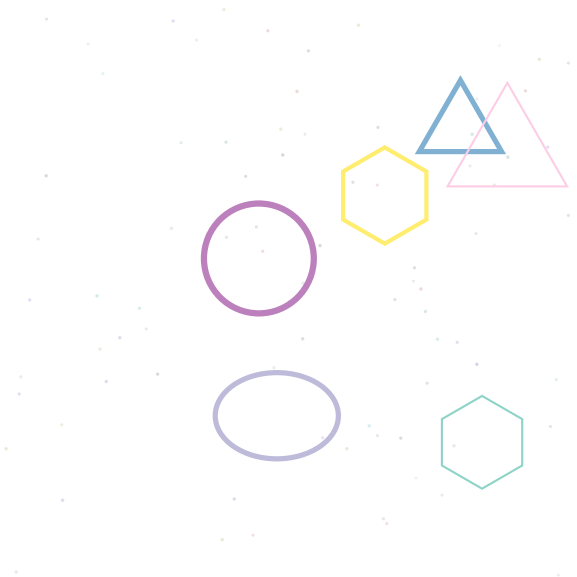[{"shape": "hexagon", "thickness": 1, "radius": 0.4, "center": [0.835, 0.233]}, {"shape": "oval", "thickness": 2.5, "radius": 0.53, "center": [0.479, 0.279]}, {"shape": "triangle", "thickness": 2.5, "radius": 0.41, "center": [0.797, 0.778]}, {"shape": "triangle", "thickness": 1, "radius": 0.6, "center": [0.878, 0.736]}, {"shape": "circle", "thickness": 3, "radius": 0.48, "center": [0.448, 0.552]}, {"shape": "hexagon", "thickness": 2, "radius": 0.42, "center": [0.666, 0.661]}]